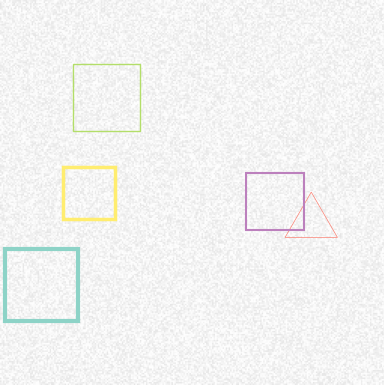[{"shape": "square", "thickness": 3, "radius": 0.47, "center": [0.107, 0.26]}, {"shape": "triangle", "thickness": 0.5, "radius": 0.39, "center": [0.808, 0.423]}, {"shape": "square", "thickness": 1, "radius": 0.44, "center": [0.276, 0.748]}, {"shape": "square", "thickness": 1.5, "radius": 0.37, "center": [0.714, 0.477]}, {"shape": "square", "thickness": 2.5, "radius": 0.34, "center": [0.231, 0.5]}]